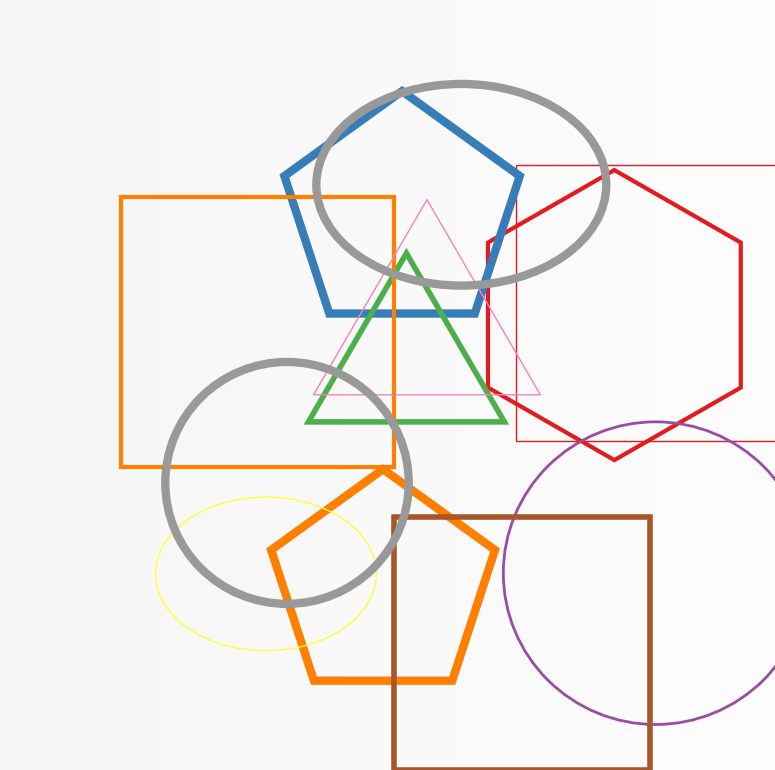[{"shape": "square", "thickness": 0.5, "radius": 0.9, "center": [0.845, 0.606]}, {"shape": "hexagon", "thickness": 1.5, "radius": 0.94, "center": [0.793, 0.591]}, {"shape": "pentagon", "thickness": 3, "radius": 0.8, "center": [0.519, 0.722]}, {"shape": "triangle", "thickness": 2, "radius": 0.73, "center": [0.524, 0.525]}, {"shape": "circle", "thickness": 1, "radius": 0.98, "center": [0.846, 0.256]}, {"shape": "pentagon", "thickness": 3, "radius": 0.76, "center": [0.494, 0.239]}, {"shape": "square", "thickness": 1.5, "radius": 0.88, "center": [0.332, 0.569]}, {"shape": "oval", "thickness": 0.5, "radius": 0.71, "center": [0.343, 0.255]}, {"shape": "square", "thickness": 2, "radius": 0.82, "center": [0.673, 0.164]}, {"shape": "triangle", "thickness": 0.5, "radius": 0.84, "center": [0.551, 0.572]}, {"shape": "oval", "thickness": 3, "radius": 0.94, "center": [0.595, 0.76]}, {"shape": "circle", "thickness": 3, "radius": 0.79, "center": [0.37, 0.373]}]